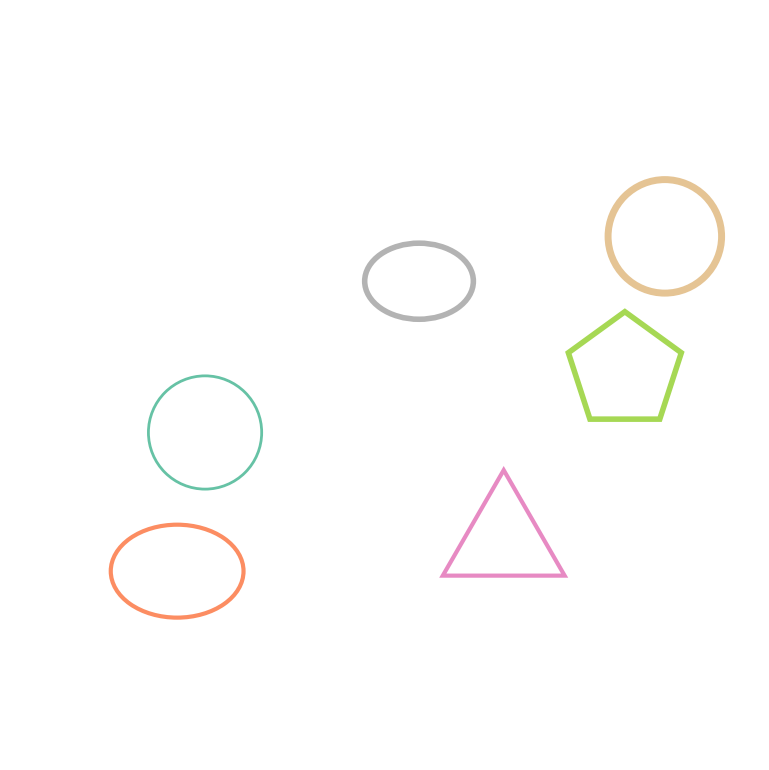[{"shape": "circle", "thickness": 1, "radius": 0.37, "center": [0.266, 0.438]}, {"shape": "oval", "thickness": 1.5, "radius": 0.43, "center": [0.23, 0.258]}, {"shape": "triangle", "thickness": 1.5, "radius": 0.46, "center": [0.654, 0.298]}, {"shape": "pentagon", "thickness": 2, "radius": 0.39, "center": [0.811, 0.518]}, {"shape": "circle", "thickness": 2.5, "radius": 0.37, "center": [0.863, 0.693]}, {"shape": "oval", "thickness": 2, "radius": 0.35, "center": [0.544, 0.635]}]